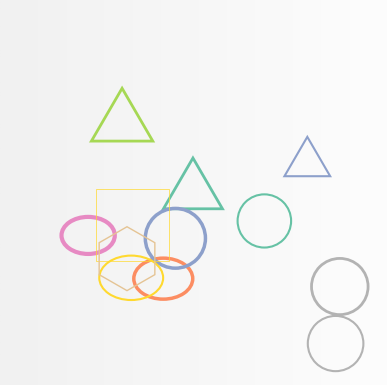[{"shape": "triangle", "thickness": 2, "radius": 0.44, "center": [0.498, 0.502]}, {"shape": "circle", "thickness": 1.5, "radius": 0.35, "center": [0.682, 0.426]}, {"shape": "oval", "thickness": 2.5, "radius": 0.38, "center": [0.421, 0.276]}, {"shape": "circle", "thickness": 2.5, "radius": 0.39, "center": [0.453, 0.381]}, {"shape": "triangle", "thickness": 1.5, "radius": 0.34, "center": [0.793, 0.576]}, {"shape": "oval", "thickness": 3, "radius": 0.34, "center": [0.227, 0.389]}, {"shape": "triangle", "thickness": 2, "radius": 0.46, "center": [0.315, 0.679]}, {"shape": "square", "thickness": 0.5, "radius": 0.47, "center": [0.341, 0.416]}, {"shape": "oval", "thickness": 1.5, "radius": 0.41, "center": [0.339, 0.278]}, {"shape": "hexagon", "thickness": 1, "radius": 0.41, "center": [0.328, 0.328]}, {"shape": "circle", "thickness": 2, "radius": 0.36, "center": [0.877, 0.256]}, {"shape": "circle", "thickness": 1.5, "radius": 0.36, "center": [0.866, 0.108]}]